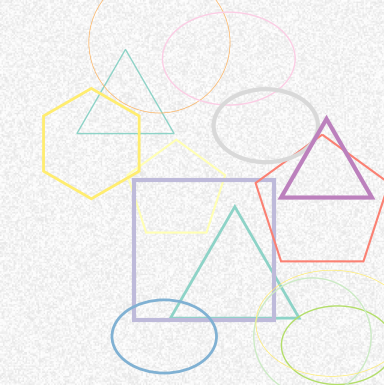[{"shape": "triangle", "thickness": 2, "radius": 0.96, "center": [0.61, 0.27]}, {"shape": "triangle", "thickness": 1, "radius": 0.73, "center": [0.326, 0.726]}, {"shape": "pentagon", "thickness": 1.5, "radius": 0.67, "center": [0.458, 0.504]}, {"shape": "square", "thickness": 3, "radius": 0.91, "center": [0.53, 0.35]}, {"shape": "pentagon", "thickness": 1.5, "radius": 0.91, "center": [0.837, 0.468]}, {"shape": "oval", "thickness": 2, "radius": 0.68, "center": [0.427, 0.126]}, {"shape": "circle", "thickness": 0.5, "radius": 0.92, "center": [0.414, 0.89]}, {"shape": "oval", "thickness": 1, "radius": 0.73, "center": [0.877, 0.103]}, {"shape": "oval", "thickness": 1, "radius": 0.86, "center": [0.594, 0.848]}, {"shape": "oval", "thickness": 3, "radius": 0.68, "center": [0.69, 0.674]}, {"shape": "triangle", "thickness": 3, "radius": 0.68, "center": [0.848, 0.555]}, {"shape": "circle", "thickness": 1, "radius": 0.76, "center": [0.812, 0.126]}, {"shape": "hexagon", "thickness": 2, "radius": 0.72, "center": [0.237, 0.627]}, {"shape": "oval", "thickness": 0.5, "radius": 0.98, "center": [0.862, 0.16]}]